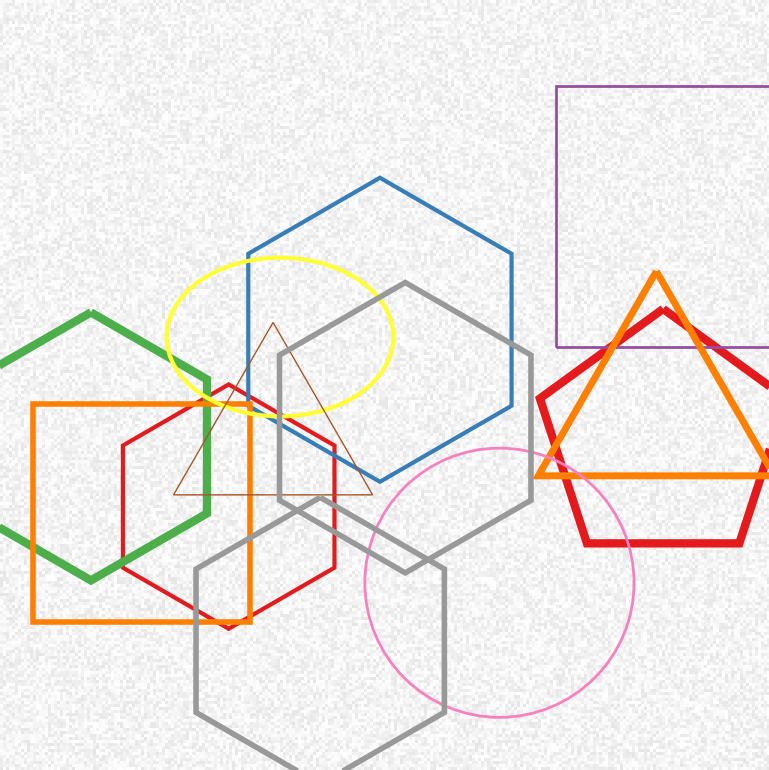[{"shape": "hexagon", "thickness": 1.5, "radius": 0.79, "center": [0.297, 0.342]}, {"shape": "pentagon", "thickness": 3, "radius": 0.84, "center": [0.861, 0.43]}, {"shape": "hexagon", "thickness": 1.5, "radius": 0.99, "center": [0.493, 0.572]}, {"shape": "hexagon", "thickness": 3, "radius": 0.87, "center": [0.118, 0.42]}, {"shape": "square", "thickness": 1, "radius": 0.85, "center": [0.891, 0.719]}, {"shape": "triangle", "thickness": 2.5, "radius": 0.89, "center": [0.852, 0.471]}, {"shape": "square", "thickness": 2, "radius": 0.71, "center": [0.184, 0.334]}, {"shape": "oval", "thickness": 1.5, "radius": 0.74, "center": [0.364, 0.562]}, {"shape": "triangle", "thickness": 0.5, "radius": 0.75, "center": [0.355, 0.432]}, {"shape": "circle", "thickness": 1, "radius": 0.87, "center": [0.649, 0.243]}, {"shape": "hexagon", "thickness": 2, "radius": 0.93, "center": [0.416, 0.168]}, {"shape": "hexagon", "thickness": 2, "radius": 0.94, "center": [0.526, 0.445]}]